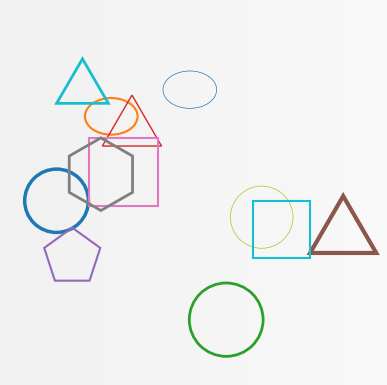[{"shape": "circle", "thickness": 2.5, "radius": 0.41, "center": [0.146, 0.479]}, {"shape": "oval", "thickness": 0.5, "radius": 0.35, "center": [0.49, 0.767]}, {"shape": "oval", "thickness": 1.5, "radius": 0.34, "center": [0.287, 0.698]}, {"shape": "circle", "thickness": 2, "radius": 0.48, "center": [0.584, 0.17]}, {"shape": "triangle", "thickness": 1, "radius": 0.44, "center": [0.341, 0.665]}, {"shape": "pentagon", "thickness": 1.5, "radius": 0.38, "center": [0.186, 0.333]}, {"shape": "triangle", "thickness": 3, "radius": 0.49, "center": [0.886, 0.392]}, {"shape": "square", "thickness": 1.5, "radius": 0.44, "center": [0.319, 0.554]}, {"shape": "hexagon", "thickness": 2, "radius": 0.47, "center": [0.26, 0.548]}, {"shape": "circle", "thickness": 0.5, "radius": 0.4, "center": [0.675, 0.436]}, {"shape": "triangle", "thickness": 2, "radius": 0.39, "center": [0.213, 0.77]}, {"shape": "square", "thickness": 1.5, "radius": 0.37, "center": [0.726, 0.403]}]